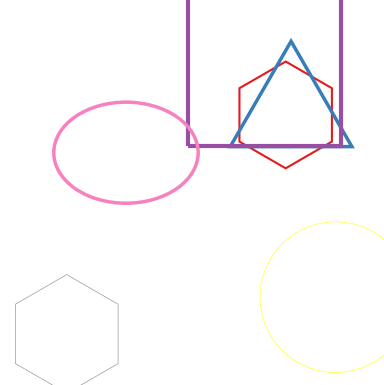[{"shape": "hexagon", "thickness": 1.5, "radius": 0.69, "center": [0.742, 0.702]}, {"shape": "triangle", "thickness": 2.5, "radius": 0.91, "center": [0.756, 0.71]}, {"shape": "square", "thickness": 3, "radius": 0.99, "center": [0.686, 0.82]}, {"shape": "circle", "thickness": 0.5, "radius": 0.98, "center": [0.871, 0.228]}, {"shape": "oval", "thickness": 2.5, "radius": 0.94, "center": [0.327, 0.603]}, {"shape": "hexagon", "thickness": 0.5, "radius": 0.77, "center": [0.173, 0.133]}]